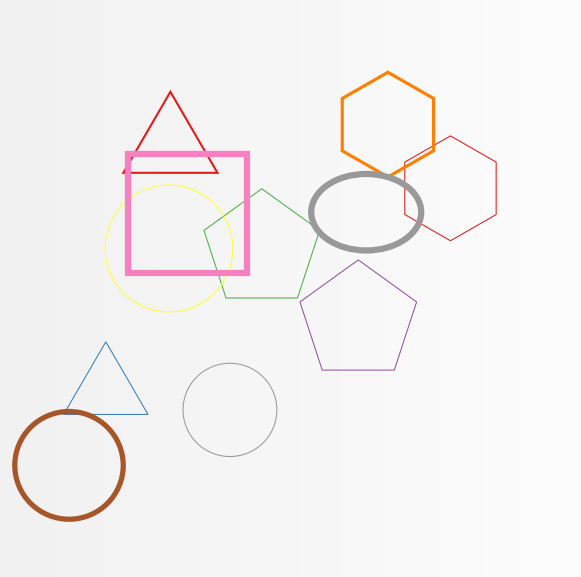[{"shape": "hexagon", "thickness": 0.5, "radius": 0.45, "center": [0.775, 0.673]}, {"shape": "triangle", "thickness": 1, "radius": 0.47, "center": [0.293, 0.747]}, {"shape": "triangle", "thickness": 0.5, "radius": 0.42, "center": [0.182, 0.323]}, {"shape": "pentagon", "thickness": 0.5, "radius": 0.52, "center": [0.45, 0.568]}, {"shape": "pentagon", "thickness": 0.5, "radius": 0.53, "center": [0.616, 0.444]}, {"shape": "hexagon", "thickness": 1.5, "radius": 0.45, "center": [0.667, 0.783]}, {"shape": "circle", "thickness": 0.5, "radius": 0.55, "center": [0.291, 0.569]}, {"shape": "circle", "thickness": 2.5, "radius": 0.47, "center": [0.119, 0.193]}, {"shape": "square", "thickness": 3, "radius": 0.51, "center": [0.323, 0.63]}, {"shape": "oval", "thickness": 3, "radius": 0.47, "center": [0.63, 0.632]}, {"shape": "circle", "thickness": 0.5, "radius": 0.4, "center": [0.396, 0.289]}]